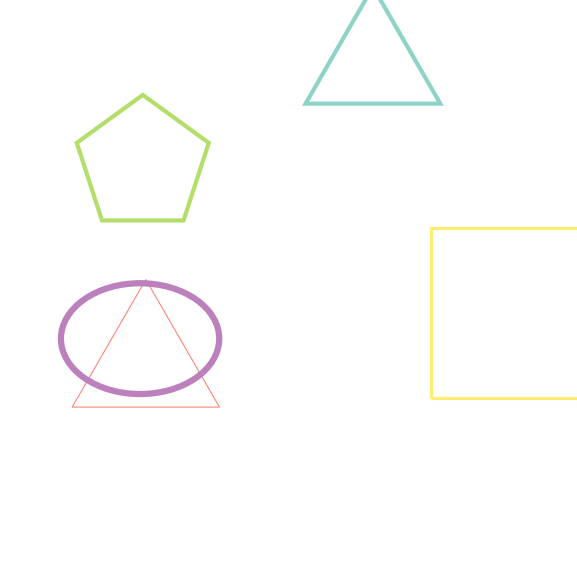[{"shape": "triangle", "thickness": 2, "radius": 0.67, "center": [0.646, 0.887]}, {"shape": "triangle", "thickness": 0.5, "radius": 0.74, "center": [0.252, 0.368]}, {"shape": "pentagon", "thickness": 2, "radius": 0.6, "center": [0.247, 0.715]}, {"shape": "oval", "thickness": 3, "radius": 0.69, "center": [0.243, 0.413]}, {"shape": "square", "thickness": 1.5, "radius": 0.74, "center": [0.893, 0.457]}]